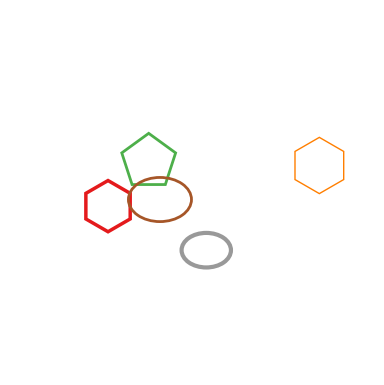[{"shape": "hexagon", "thickness": 2.5, "radius": 0.33, "center": [0.281, 0.465]}, {"shape": "pentagon", "thickness": 2, "radius": 0.37, "center": [0.386, 0.58]}, {"shape": "hexagon", "thickness": 1, "radius": 0.37, "center": [0.829, 0.57]}, {"shape": "oval", "thickness": 2, "radius": 0.41, "center": [0.415, 0.482]}, {"shape": "oval", "thickness": 3, "radius": 0.32, "center": [0.536, 0.35]}]